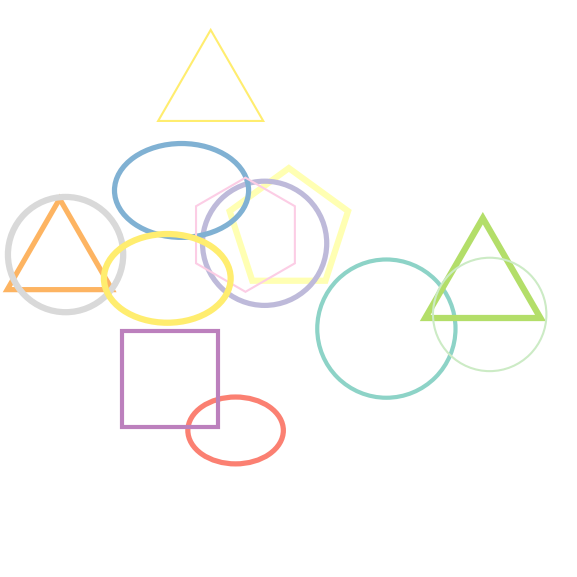[{"shape": "circle", "thickness": 2, "radius": 0.6, "center": [0.669, 0.43]}, {"shape": "pentagon", "thickness": 3, "radius": 0.54, "center": [0.5, 0.6]}, {"shape": "circle", "thickness": 2.5, "radius": 0.54, "center": [0.458, 0.578]}, {"shape": "oval", "thickness": 2.5, "radius": 0.41, "center": [0.408, 0.254]}, {"shape": "oval", "thickness": 2.5, "radius": 0.58, "center": [0.314, 0.669]}, {"shape": "triangle", "thickness": 2.5, "radius": 0.52, "center": [0.103, 0.55]}, {"shape": "triangle", "thickness": 3, "radius": 0.58, "center": [0.836, 0.506]}, {"shape": "hexagon", "thickness": 1, "radius": 0.49, "center": [0.425, 0.593]}, {"shape": "circle", "thickness": 3, "radius": 0.5, "center": [0.114, 0.558]}, {"shape": "square", "thickness": 2, "radius": 0.42, "center": [0.295, 0.343]}, {"shape": "circle", "thickness": 1, "radius": 0.49, "center": [0.848, 0.455]}, {"shape": "oval", "thickness": 3, "radius": 0.55, "center": [0.29, 0.517]}, {"shape": "triangle", "thickness": 1, "radius": 0.53, "center": [0.365, 0.842]}]